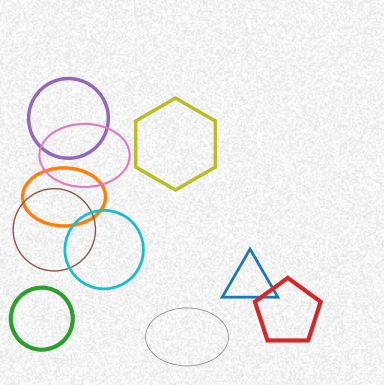[{"shape": "triangle", "thickness": 2, "radius": 0.42, "center": [0.65, 0.27]}, {"shape": "oval", "thickness": 2.5, "radius": 0.54, "center": [0.166, 0.488]}, {"shape": "circle", "thickness": 3, "radius": 0.4, "center": [0.109, 0.172]}, {"shape": "pentagon", "thickness": 3, "radius": 0.45, "center": [0.748, 0.188]}, {"shape": "circle", "thickness": 2.5, "radius": 0.52, "center": [0.178, 0.693]}, {"shape": "circle", "thickness": 1, "radius": 0.53, "center": [0.141, 0.403]}, {"shape": "oval", "thickness": 1.5, "radius": 0.59, "center": [0.22, 0.596]}, {"shape": "oval", "thickness": 0.5, "radius": 0.54, "center": [0.486, 0.125]}, {"shape": "hexagon", "thickness": 2.5, "radius": 0.6, "center": [0.456, 0.626]}, {"shape": "circle", "thickness": 2, "radius": 0.51, "center": [0.271, 0.352]}]